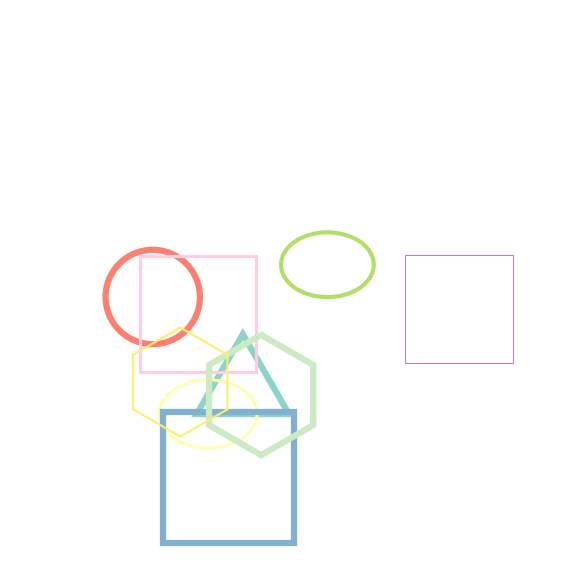[{"shape": "triangle", "thickness": 3, "radius": 0.46, "center": [0.42, 0.328]}, {"shape": "oval", "thickness": 1.5, "radius": 0.42, "center": [0.361, 0.282]}, {"shape": "circle", "thickness": 3, "radius": 0.41, "center": [0.265, 0.485]}, {"shape": "square", "thickness": 3, "radius": 0.57, "center": [0.395, 0.172]}, {"shape": "oval", "thickness": 2, "radius": 0.4, "center": [0.567, 0.541]}, {"shape": "square", "thickness": 1.5, "radius": 0.5, "center": [0.342, 0.455]}, {"shape": "square", "thickness": 0.5, "radius": 0.47, "center": [0.795, 0.465]}, {"shape": "hexagon", "thickness": 3, "radius": 0.52, "center": [0.452, 0.315]}, {"shape": "hexagon", "thickness": 1, "radius": 0.47, "center": [0.312, 0.338]}]